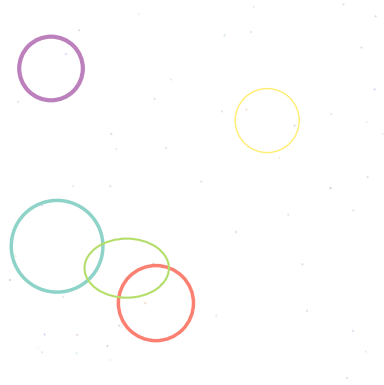[{"shape": "circle", "thickness": 2.5, "radius": 0.6, "center": [0.148, 0.36]}, {"shape": "circle", "thickness": 2.5, "radius": 0.49, "center": [0.405, 0.213]}, {"shape": "oval", "thickness": 1.5, "radius": 0.55, "center": [0.329, 0.304]}, {"shape": "circle", "thickness": 3, "radius": 0.41, "center": [0.133, 0.822]}, {"shape": "circle", "thickness": 1, "radius": 0.42, "center": [0.694, 0.687]}]